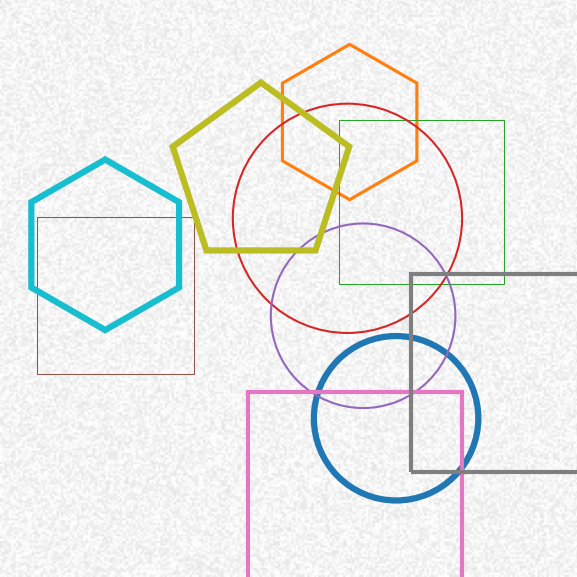[{"shape": "circle", "thickness": 3, "radius": 0.71, "center": [0.686, 0.275]}, {"shape": "hexagon", "thickness": 1.5, "radius": 0.67, "center": [0.605, 0.788]}, {"shape": "square", "thickness": 0.5, "radius": 0.71, "center": [0.73, 0.649]}, {"shape": "circle", "thickness": 1, "radius": 0.99, "center": [0.602, 0.621]}, {"shape": "circle", "thickness": 1, "radius": 0.8, "center": [0.629, 0.452]}, {"shape": "square", "thickness": 0.5, "radius": 0.68, "center": [0.199, 0.488]}, {"shape": "square", "thickness": 2, "radius": 0.93, "center": [0.615, 0.136]}, {"shape": "square", "thickness": 2, "radius": 0.86, "center": [0.883, 0.353]}, {"shape": "pentagon", "thickness": 3, "radius": 0.8, "center": [0.452, 0.695]}, {"shape": "hexagon", "thickness": 3, "radius": 0.74, "center": [0.182, 0.575]}]